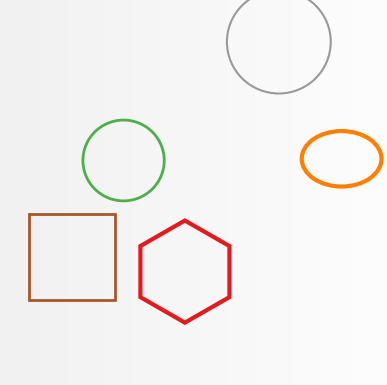[{"shape": "hexagon", "thickness": 3, "radius": 0.66, "center": [0.477, 0.295]}, {"shape": "circle", "thickness": 2, "radius": 0.52, "center": [0.319, 0.583]}, {"shape": "oval", "thickness": 3, "radius": 0.51, "center": [0.882, 0.588]}, {"shape": "square", "thickness": 2, "radius": 0.56, "center": [0.186, 0.332]}, {"shape": "circle", "thickness": 1.5, "radius": 0.67, "center": [0.72, 0.891]}]